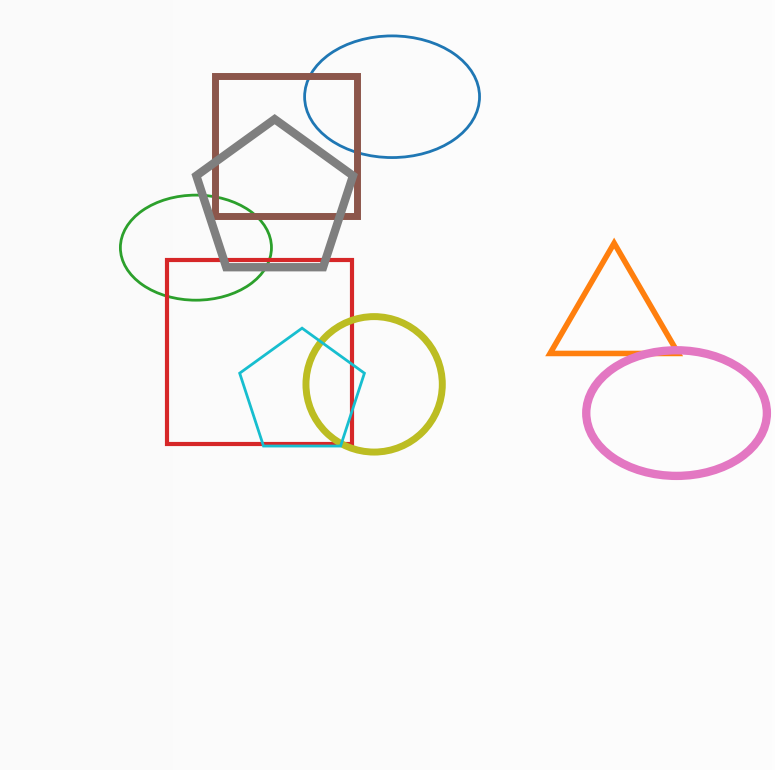[{"shape": "oval", "thickness": 1, "radius": 0.56, "center": [0.506, 0.874]}, {"shape": "triangle", "thickness": 2, "radius": 0.48, "center": [0.792, 0.589]}, {"shape": "oval", "thickness": 1, "radius": 0.49, "center": [0.253, 0.678]}, {"shape": "square", "thickness": 1.5, "radius": 0.6, "center": [0.335, 0.542]}, {"shape": "square", "thickness": 2.5, "radius": 0.46, "center": [0.369, 0.81]}, {"shape": "oval", "thickness": 3, "radius": 0.58, "center": [0.873, 0.464]}, {"shape": "pentagon", "thickness": 3, "radius": 0.53, "center": [0.354, 0.739]}, {"shape": "circle", "thickness": 2.5, "radius": 0.44, "center": [0.483, 0.501]}, {"shape": "pentagon", "thickness": 1, "radius": 0.42, "center": [0.39, 0.489]}]